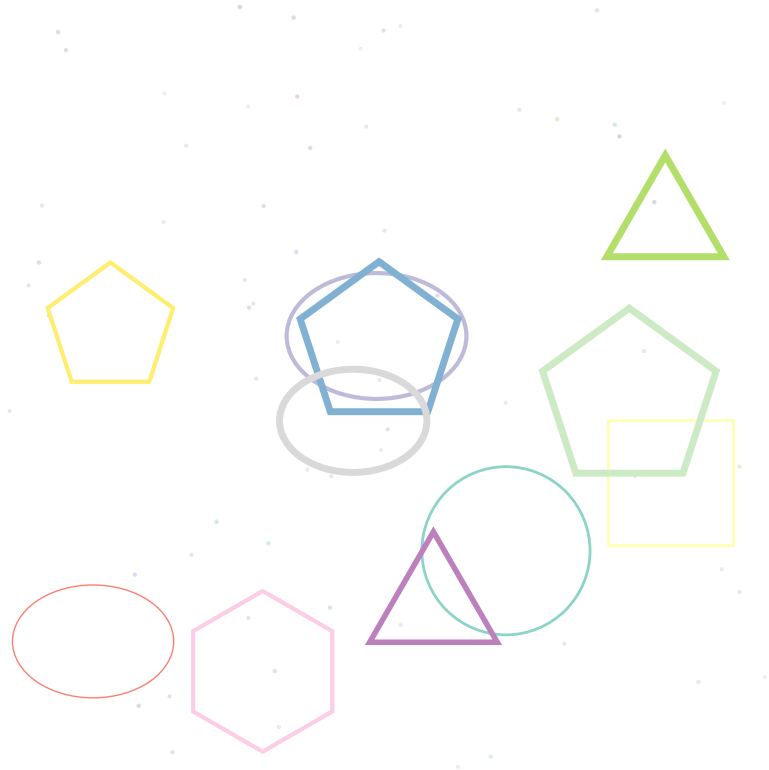[{"shape": "circle", "thickness": 1, "radius": 0.55, "center": [0.657, 0.285]}, {"shape": "square", "thickness": 1, "radius": 0.41, "center": [0.871, 0.373]}, {"shape": "oval", "thickness": 1.5, "radius": 0.58, "center": [0.489, 0.564]}, {"shape": "oval", "thickness": 0.5, "radius": 0.52, "center": [0.121, 0.167]}, {"shape": "pentagon", "thickness": 2.5, "radius": 0.54, "center": [0.492, 0.552]}, {"shape": "triangle", "thickness": 2.5, "radius": 0.44, "center": [0.864, 0.71]}, {"shape": "hexagon", "thickness": 1.5, "radius": 0.52, "center": [0.341, 0.128]}, {"shape": "oval", "thickness": 2.5, "radius": 0.48, "center": [0.459, 0.453]}, {"shape": "triangle", "thickness": 2, "radius": 0.48, "center": [0.563, 0.214]}, {"shape": "pentagon", "thickness": 2.5, "radius": 0.59, "center": [0.817, 0.481]}, {"shape": "pentagon", "thickness": 1.5, "radius": 0.43, "center": [0.143, 0.573]}]